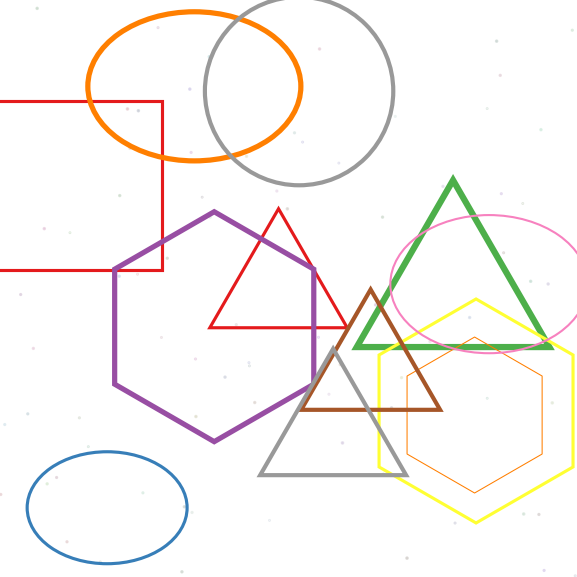[{"shape": "triangle", "thickness": 1.5, "radius": 0.69, "center": [0.482, 0.5]}, {"shape": "square", "thickness": 1.5, "radius": 0.73, "center": [0.135, 0.678]}, {"shape": "oval", "thickness": 1.5, "radius": 0.69, "center": [0.186, 0.12]}, {"shape": "triangle", "thickness": 3, "radius": 0.96, "center": [0.785, 0.494]}, {"shape": "hexagon", "thickness": 2.5, "radius": 1.0, "center": [0.371, 0.433]}, {"shape": "oval", "thickness": 2.5, "radius": 0.92, "center": [0.337, 0.85]}, {"shape": "hexagon", "thickness": 0.5, "radius": 0.68, "center": [0.822, 0.28]}, {"shape": "hexagon", "thickness": 1.5, "radius": 0.97, "center": [0.824, 0.287]}, {"shape": "triangle", "thickness": 2, "radius": 0.69, "center": [0.642, 0.359]}, {"shape": "oval", "thickness": 1, "radius": 0.85, "center": [0.847, 0.507]}, {"shape": "circle", "thickness": 2, "radius": 0.82, "center": [0.518, 0.841]}, {"shape": "triangle", "thickness": 2, "radius": 0.73, "center": [0.577, 0.249]}]